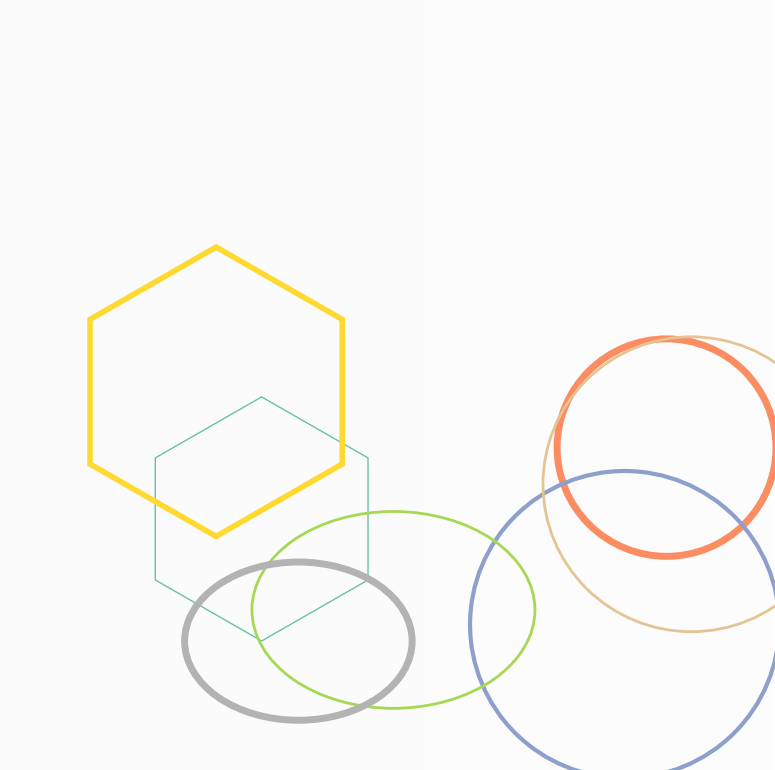[{"shape": "hexagon", "thickness": 0.5, "radius": 0.79, "center": [0.338, 0.326]}, {"shape": "circle", "thickness": 2.5, "radius": 0.71, "center": [0.86, 0.419]}, {"shape": "circle", "thickness": 1.5, "radius": 1.0, "center": [0.806, 0.189]}, {"shape": "oval", "thickness": 1, "radius": 0.91, "center": [0.508, 0.208]}, {"shape": "hexagon", "thickness": 2, "radius": 0.94, "center": [0.279, 0.491]}, {"shape": "circle", "thickness": 1, "radius": 0.96, "center": [0.892, 0.371]}, {"shape": "oval", "thickness": 2.5, "radius": 0.73, "center": [0.385, 0.167]}]